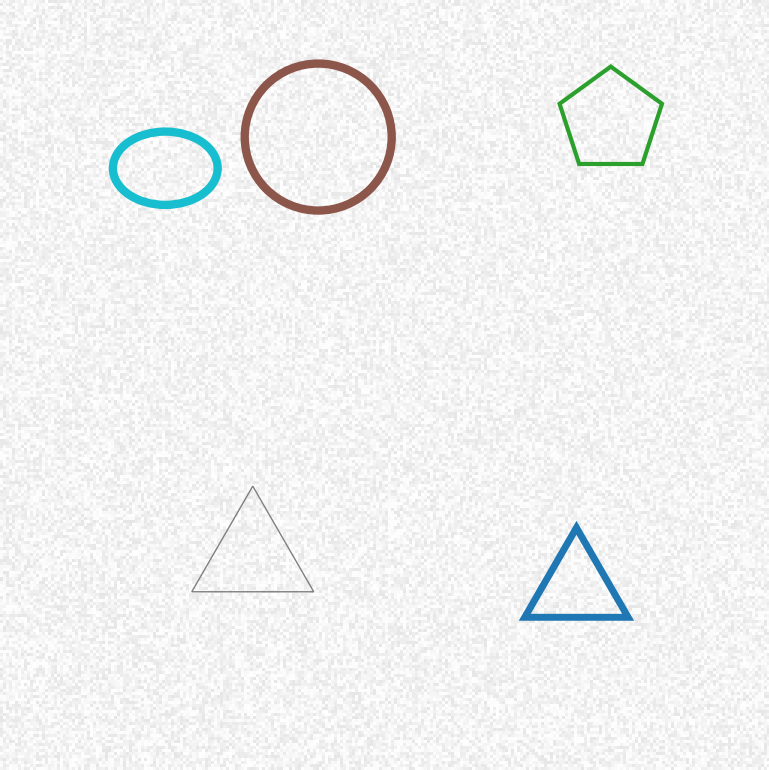[{"shape": "triangle", "thickness": 2.5, "radius": 0.39, "center": [0.749, 0.237]}, {"shape": "pentagon", "thickness": 1.5, "radius": 0.35, "center": [0.793, 0.844]}, {"shape": "circle", "thickness": 3, "radius": 0.48, "center": [0.413, 0.822]}, {"shape": "triangle", "thickness": 0.5, "radius": 0.46, "center": [0.328, 0.277]}, {"shape": "oval", "thickness": 3, "radius": 0.34, "center": [0.215, 0.782]}]